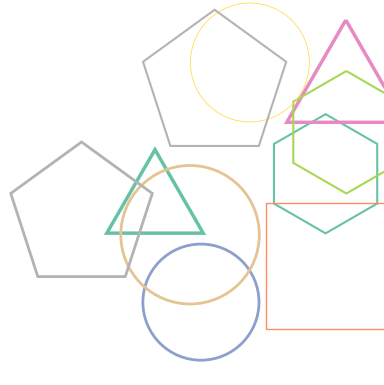[{"shape": "hexagon", "thickness": 1.5, "radius": 0.77, "center": [0.846, 0.549]}, {"shape": "triangle", "thickness": 2.5, "radius": 0.72, "center": [0.403, 0.467]}, {"shape": "square", "thickness": 1, "radius": 0.82, "center": [0.856, 0.31]}, {"shape": "circle", "thickness": 2, "radius": 0.75, "center": [0.522, 0.215]}, {"shape": "triangle", "thickness": 2.5, "radius": 0.89, "center": [0.898, 0.771]}, {"shape": "hexagon", "thickness": 1.5, "radius": 0.8, "center": [0.9, 0.656]}, {"shape": "circle", "thickness": 0.5, "radius": 0.77, "center": [0.649, 0.838]}, {"shape": "circle", "thickness": 2, "radius": 0.9, "center": [0.494, 0.39]}, {"shape": "pentagon", "thickness": 1.5, "radius": 0.98, "center": [0.557, 0.779]}, {"shape": "pentagon", "thickness": 2, "radius": 0.97, "center": [0.212, 0.438]}]